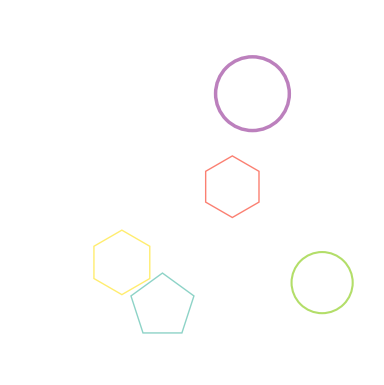[{"shape": "pentagon", "thickness": 1, "radius": 0.43, "center": [0.422, 0.205]}, {"shape": "hexagon", "thickness": 1, "radius": 0.4, "center": [0.603, 0.515]}, {"shape": "circle", "thickness": 1.5, "radius": 0.4, "center": [0.837, 0.266]}, {"shape": "circle", "thickness": 2.5, "radius": 0.48, "center": [0.656, 0.757]}, {"shape": "hexagon", "thickness": 1, "radius": 0.42, "center": [0.317, 0.318]}]